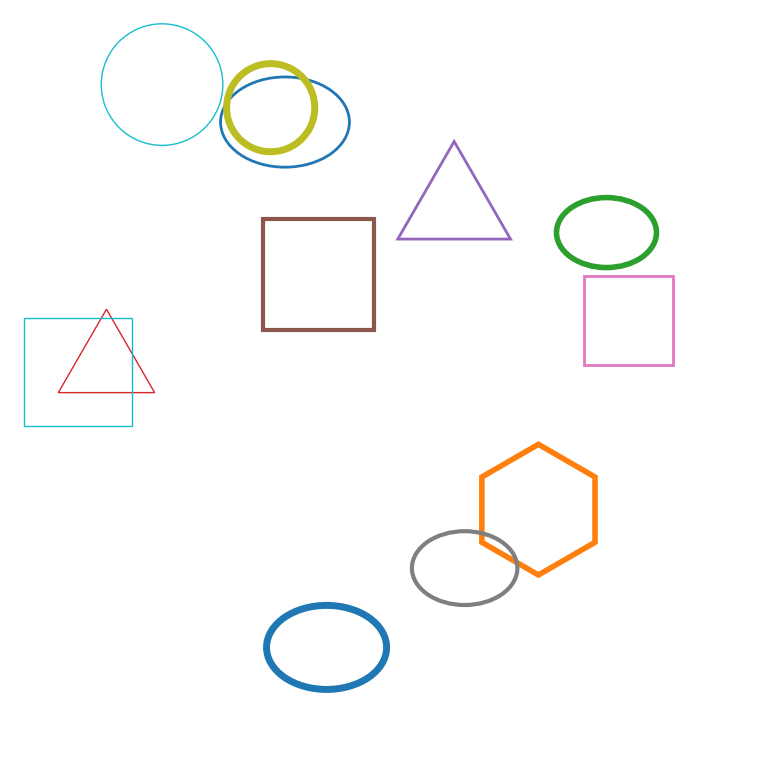[{"shape": "oval", "thickness": 1, "radius": 0.42, "center": [0.37, 0.841]}, {"shape": "oval", "thickness": 2.5, "radius": 0.39, "center": [0.424, 0.159]}, {"shape": "hexagon", "thickness": 2, "radius": 0.42, "center": [0.699, 0.338]}, {"shape": "oval", "thickness": 2, "radius": 0.32, "center": [0.788, 0.698]}, {"shape": "triangle", "thickness": 0.5, "radius": 0.36, "center": [0.138, 0.526]}, {"shape": "triangle", "thickness": 1, "radius": 0.42, "center": [0.59, 0.732]}, {"shape": "square", "thickness": 1.5, "radius": 0.36, "center": [0.413, 0.643]}, {"shape": "square", "thickness": 1, "radius": 0.29, "center": [0.817, 0.584]}, {"shape": "oval", "thickness": 1.5, "radius": 0.34, "center": [0.603, 0.262]}, {"shape": "circle", "thickness": 2.5, "radius": 0.29, "center": [0.352, 0.86]}, {"shape": "square", "thickness": 0.5, "radius": 0.35, "center": [0.101, 0.517]}, {"shape": "circle", "thickness": 0.5, "radius": 0.39, "center": [0.21, 0.89]}]